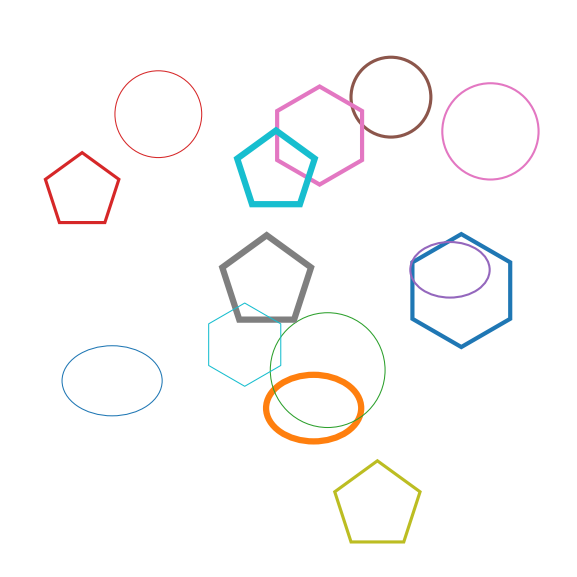[{"shape": "oval", "thickness": 0.5, "radius": 0.43, "center": [0.194, 0.34]}, {"shape": "hexagon", "thickness": 2, "radius": 0.49, "center": [0.799, 0.496]}, {"shape": "oval", "thickness": 3, "radius": 0.41, "center": [0.543, 0.292]}, {"shape": "circle", "thickness": 0.5, "radius": 0.5, "center": [0.567, 0.358]}, {"shape": "pentagon", "thickness": 1.5, "radius": 0.33, "center": [0.142, 0.668]}, {"shape": "circle", "thickness": 0.5, "radius": 0.38, "center": [0.274, 0.801]}, {"shape": "oval", "thickness": 1, "radius": 0.34, "center": [0.779, 0.532]}, {"shape": "circle", "thickness": 1.5, "radius": 0.35, "center": [0.677, 0.831]}, {"shape": "circle", "thickness": 1, "radius": 0.42, "center": [0.849, 0.772]}, {"shape": "hexagon", "thickness": 2, "radius": 0.42, "center": [0.553, 0.764]}, {"shape": "pentagon", "thickness": 3, "radius": 0.4, "center": [0.462, 0.511]}, {"shape": "pentagon", "thickness": 1.5, "radius": 0.39, "center": [0.654, 0.124]}, {"shape": "hexagon", "thickness": 0.5, "radius": 0.36, "center": [0.424, 0.402]}, {"shape": "pentagon", "thickness": 3, "radius": 0.35, "center": [0.478, 0.703]}]